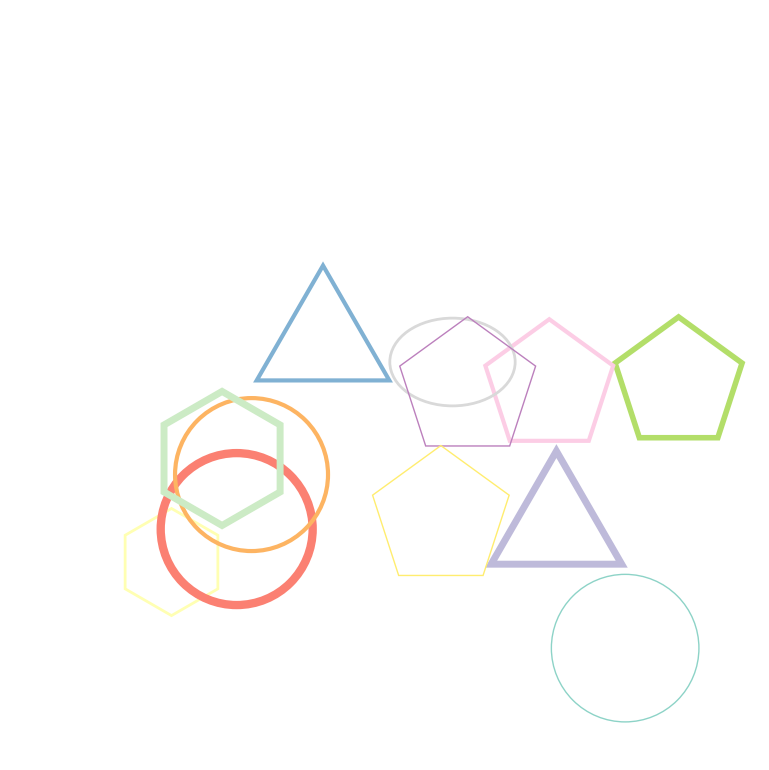[{"shape": "circle", "thickness": 0.5, "radius": 0.48, "center": [0.812, 0.158]}, {"shape": "hexagon", "thickness": 1, "radius": 0.35, "center": [0.223, 0.27]}, {"shape": "triangle", "thickness": 2.5, "radius": 0.49, "center": [0.723, 0.316]}, {"shape": "circle", "thickness": 3, "radius": 0.49, "center": [0.307, 0.313]}, {"shape": "triangle", "thickness": 1.5, "radius": 0.5, "center": [0.42, 0.556]}, {"shape": "circle", "thickness": 1.5, "radius": 0.5, "center": [0.327, 0.384]}, {"shape": "pentagon", "thickness": 2, "radius": 0.43, "center": [0.881, 0.502]}, {"shape": "pentagon", "thickness": 1.5, "radius": 0.44, "center": [0.713, 0.498]}, {"shape": "oval", "thickness": 1, "radius": 0.41, "center": [0.588, 0.53]}, {"shape": "pentagon", "thickness": 0.5, "radius": 0.46, "center": [0.607, 0.496]}, {"shape": "hexagon", "thickness": 2.5, "radius": 0.44, "center": [0.288, 0.405]}, {"shape": "pentagon", "thickness": 0.5, "radius": 0.47, "center": [0.573, 0.328]}]